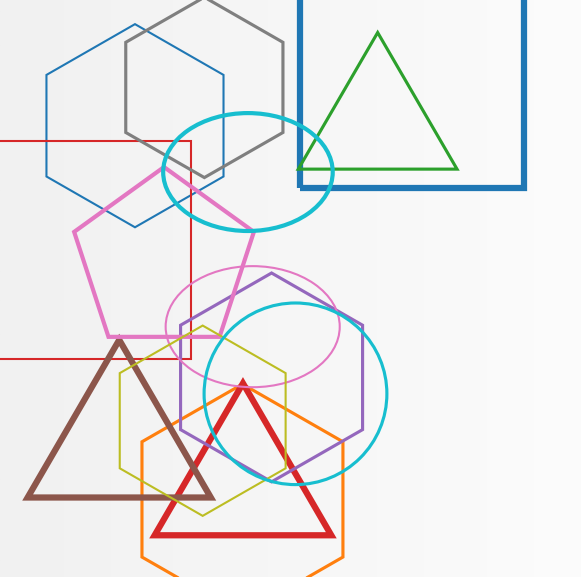[{"shape": "square", "thickness": 3, "radius": 0.96, "center": [0.709, 0.865]}, {"shape": "hexagon", "thickness": 1, "radius": 0.88, "center": [0.232, 0.781]}, {"shape": "hexagon", "thickness": 1.5, "radius": 1.0, "center": [0.417, 0.134]}, {"shape": "triangle", "thickness": 1.5, "radius": 0.79, "center": [0.65, 0.785]}, {"shape": "triangle", "thickness": 3, "radius": 0.88, "center": [0.418, 0.16]}, {"shape": "square", "thickness": 1, "radius": 0.95, "center": [0.14, 0.566]}, {"shape": "hexagon", "thickness": 1.5, "radius": 0.9, "center": [0.467, 0.346]}, {"shape": "triangle", "thickness": 3, "radius": 0.91, "center": [0.205, 0.229]}, {"shape": "pentagon", "thickness": 2, "radius": 0.81, "center": [0.282, 0.547]}, {"shape": "oval", "thickness": 1, "radius": 0.75, "center": [0.435, 0.433]}, {"shape": "hexagon", "thickness": 1.5, "radius": 0.78, "center": [0.352, 0.848]}, {"shape": "hexagon", "thickness": 1, "radius": 0.82, "center": [0.349, 0.271]}, {"shape": "oval", "thickness": 2, "radius": 0.73, "center": [0.427, 0.701]}, {"shape": "circle", "thickness": 1.5, "radius": 0.79, "center": [0.508, 0.317]}]